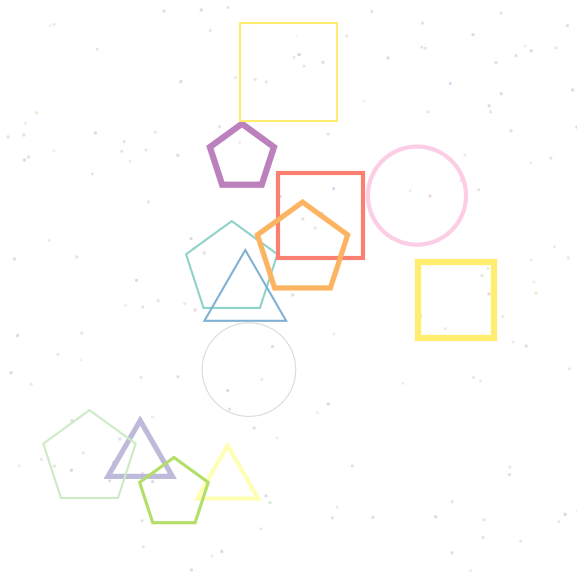[{"shape": "pentagon", "thickness": 1, "radius": 0.42, "center": [0.401, 0.533]}, {"shape": "triangle", "thickness": 2, "radius": 0.31, "center": [0.394, 0.166]}, {"shape": "triangle", "thickness": 2.5, "radius": 0.32, "center": [0.243, 0.206]}, {"shape": "square", "thickness": 2, "radius": 0.37, "center": [0.556, 0.626]}, {"shape": "triangle", "thickness": 1, "radius": 0.41, "center": [0.425, 0.484]}, {"shape": "pentagon", "thickness": 2.5, "radius": 0.41, "center": [0.524, 0.567]}, {"shape": "pentagon", "thickness": 1.5, "radius": 0.31, "center": [0.301, 0.145]}, {"shape": "circle", "thickness": 2, "radius": 0.42, "center": [0.722, 0.66]}, {"shape": "circle", "thickness": 0.5, "radius": 0.41, "center": [0.431, 0.359]}, {"shape": "pentagon", "thickness": 3, "radius": 0.29, "center": [0.419, 0.726]}, {"shape": "pentagon", "thickness": 1, "radius": 0.42, "center": [0.155, 0.205]}, {"shape": "square", "thickness": 1, "radius": 0.42, "center": [0.5, 0.875]}, {"shape": "square", "thickness": 3, "radius": 0.33, "center": [0.79, 0.48]}]